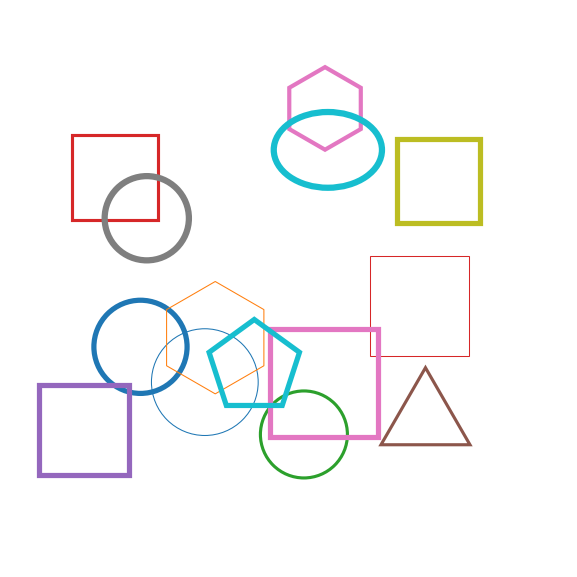[{"shape": "circle", "thickness": 2.5, "radius": 0.4, "center": [0.243, 0.399]}, {"shape": "circle", "thickness": 0.5, "radius": 0.46, "center": [0.355, 0.337]}, {"shape": "hexagon", "thickness": 0.5, "radius": 0.49, "center": [0.373, 0.414]}, {"shape": "circle", "thickness": 1.5, "radius": 0.38, "center": [0.526, 0.247]}, {"shape": "square", "thickness": 1.5, "radius": 0.37, "center": [0.199, 0.692]}, {"shape": "square", "thickness": 0.5, "radius": 0.43, "center": [0.726, 0.469]}, {"shape": "square", "thickness": 2.5, "radius": 0.39, "center": [0.145, 0.255]}, {"shape": "triangle", "thickness": 1.5, "radius": 0.44, "center": [0.737, 0.273]}, {"shape": "square", "thickness": 2.5, "radius": 0.47, "center": [0.561, 0.336]}, {"shape": "hexagon", "thickness": 2, "radius": 0.36, "center": [0.563, 0.811]}, {"shape": "circle", "thickness": 3, "radius": 0.36, "center": [0.254, 0.621]}, {"shape": "square", "thickness": 2.5, "radius": 0.36, "center": [0.759, 0.686]}, {"shape": "pentagon", "thickness": 2.5, "radius": 0.41, "center": [0.44, 0.364]}, {"shape": "oval", "thickness": 3, "radius": 0.47, "center": [0.568, 0.74]}]